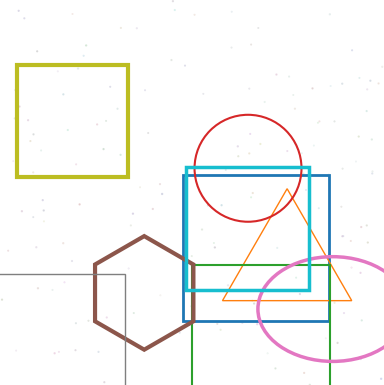[{"shape": "square", "thickness": 2, "radius": 0.95, "center": [0.664, 0.356]}, {"shape": "triangle", "thickness": 1, "radius": 0.97, "center": [0.746, 0.316]}, {"shape": "square", "thickness": 1.5, "radius": 0.9, "center": [0.677, 0.132]}, {"shape": "circle", "thickness": 1.5, "radius": 0.69, "center": [0.644, 0.563]}, {"shape": "hexagon", "thickness": 3, "radius": 0.74, "center": [0.375, 0.239]}, {"shape": "oval", "thickness": 2.5, "radius": 0.97, "center": [0.864, 0.197]}, {"shape": "square", "thickness": 1, "radius": 0.84, "center": [0.157, 0.12]}, {"shape": "square", "thickness": 3, "radius": 0.72, "center": [0.188, 0.686]}, {"shape": "square", "thickness": 2.5, "radius": 0.8, "center": [0.643, 0.406]}]